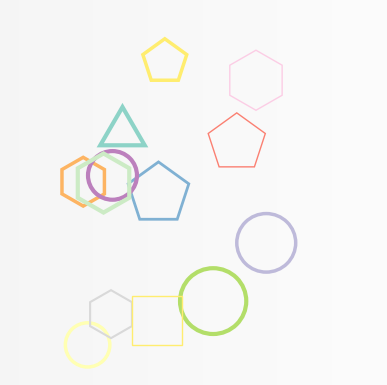[{"shape": "triangle", "thickness": 3, "radius": 0.33, "center": [0.316, 0.656]}, {"shape": "circle", "thickness": 2.5, "radius": 0.29, "center": [0.226, 0.104]}, {"shape": "circle", "thickness": 2.5, "radius": 0.38, "center": [0.687, 0.369]}, {"shape": "pentagon", "thickness": 1, "radius": 0.39, "center": [0.611, 0.629]}, {"shape": "pentagon", "thickness": 2, "radius": 0.41, "center": [0.409, 0.497]}, {"shape": "hexagon", "thickness": 2.5, "radius": 0.32, "center": [0.215, 0.528]}, {"shape": "circle", "thickness": 3, "radius": 0.43, "center": [0.55, 0.218]}, {"shape": "hexagon", "thickness": 1, "radius": 0.39, "center": [0.661, 0.792]}, {"shape": "hexagon", "thickness": 1.5, "radius": 0.31, "center": [0.286, 0.184]}, {"shape": "circle", "thickness": 3, "radius": 0.32, "center": [0.29, 0.544]}, {"shape": "hexagon", "thickness": 3, "radius": 0.38, "center": [0.267, 0.525]}, {"shape": "pentagon", "thickness": 2.5, "radius": 0.3, "center": [0.425, 0.84]}, {"shape": "square", "thickness": 1, "radius": 0.32, "center": [0.404, 0.168]}]